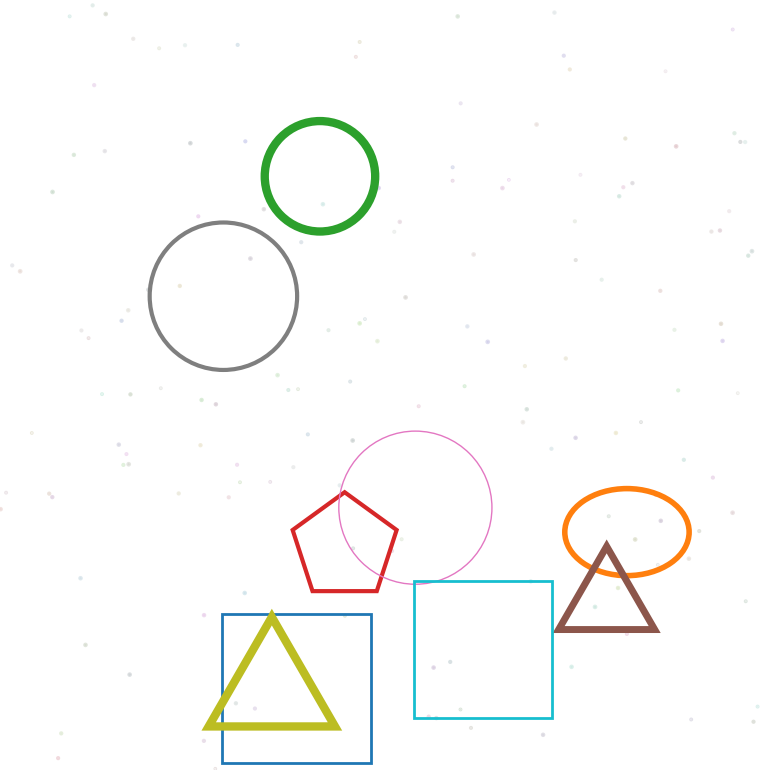[{"shape": "square", "thickness": 1, "radius": 0.48, "center": [0.385, 0.106]}, {"shape": "oval", "thickness": 2, "radius": 0.4, "center": [0.814, 0.309]}, {"shape": "circle", "thickness": 3, "radius": 0.36, "center": [0.416, 0.771]}, {"shape": "pentagon", "thickness": 1.5, "radius": 0.36, "center": [0.448, 0.29]}, {"shape": "triangle", "thickness": 2.5, "radius": 0.36, "center": [0.788, 0.218]}, {"shape": "circle", "thickness": 0.5, "radius": 0.5, "center": [0.539, 0.341]}, {"shape": "circle", "thickness": 1.5, "radius": 0.48, "center": [0.29, 0.615]}, {"shape": "triangle", "thickness": 3, "radius": 0.47, "center": [0.353, 0.104]}, {"shape": "square", "thickness": 1, "radius": 0.45, "center": [0.627, 0.156]}]